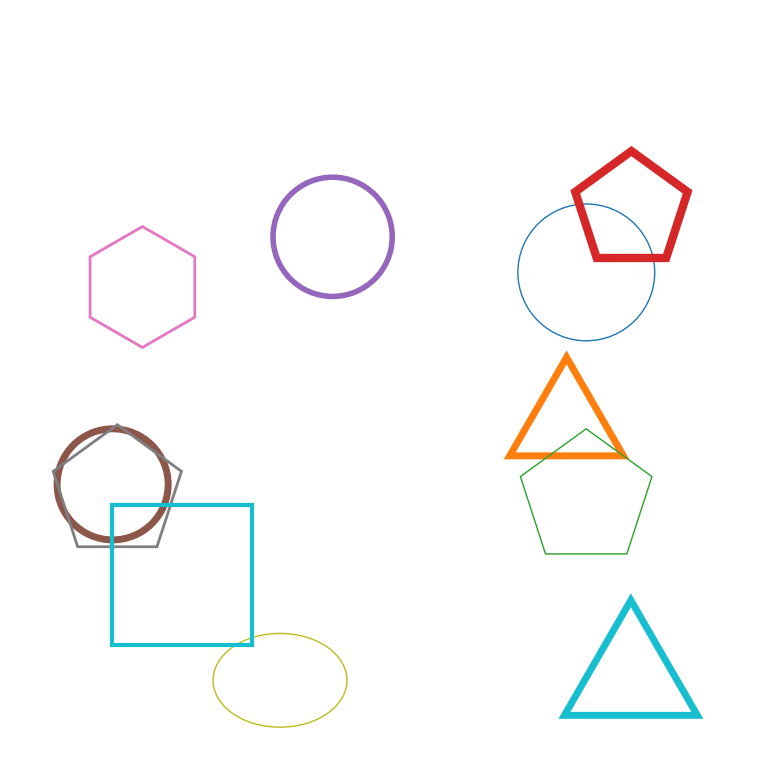[{"shape": "circle", "thickness": 0.5, "radius": 0.44, "center": [0.761, 0.646]}, {"shape": "triangle", "thickness": 2.5, "radius": 0.43, "center": [0.736, 0.451]}, {"shape": "pentagon", "thickness": 0.5, "radius": 0.45, "center": [0.761, 0.353]}, {"shape": "pentagon", "thickness": 3, "radius": 0.38, "center": [0.82, 0.727]}, {"shape": "circle", "thickness": 2, "radius": 0.39, "center": [0.432, 0.692]}, {"shape": "circle", "thickness": 2.5, "radius": 0.36, "center": [0.146, 0.371]}, {"shape": "hexagon", "thickness": 1, "radius": 0.39, "center": [0.185, 0.627]}, {"shape": "pentagon", "thickness": 1, "radius": 0.44, "center": [0.152, 0.361]}, {"shape": "oval", "thickness": 0.5, "radius": 0.43, "center": [0.364, 0.116]}, {"shape": "triangle", "thickness": 2.5, "radius": 0.5, "center": [0.819, 0.121]}, {"shape": "square", "thickness": 1.5, "radius": 0.45, "center": [0.236, 0.254]}]